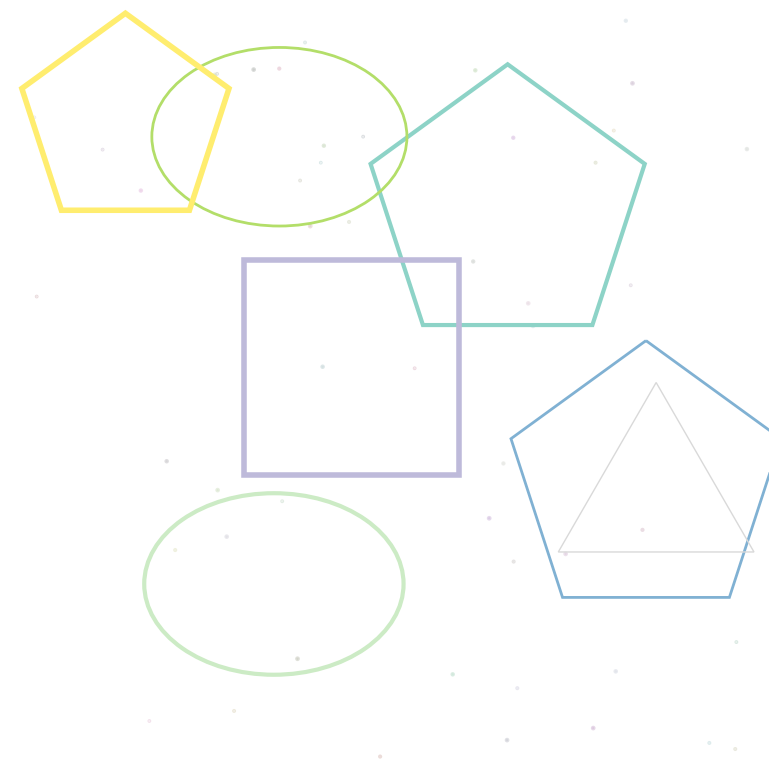[{"shape": "pentagon", "thickness": 1.5, "radius": 0.94, "center": [0.659, 0.729]}, {"shape": "square", "thickness": 2, "radius": 0.7, "center": [0.456, 0.522]}, {"shape": "pentagon", "thickness": 1, "radius": 0.92, "center": [0.839, 0.373]}, {"shape": "oval", "thickness": 1, "radius": 0.83, "center": [0.363, 0.822]}, {"shape": "triangle", "thickness": 0.5, "radius": 0.73, "center": [0.852, 0.357]}, {"shape": "oval", "thickness": 1.5, "radius": 0.84, "center": [0.356, 0.242]}, {"shape": "pentagon", "thickness": 2, "radius": 0.71, "center": [0.163, 0.841]}]